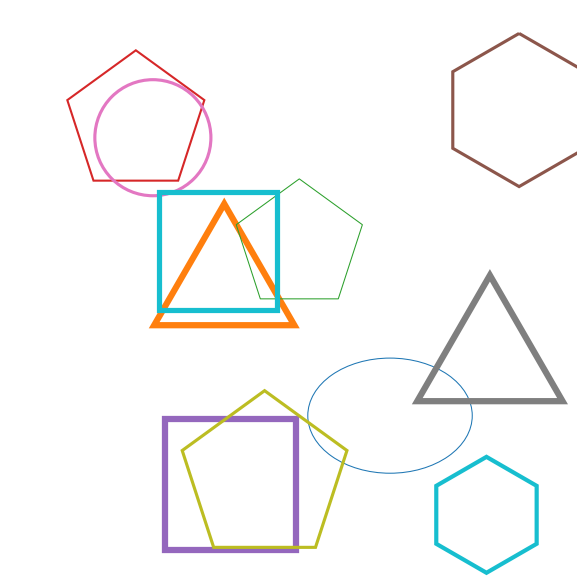[{"shape": "oval", "thickness": 0.5, "radius": 0.71, "center": [0.675, 0.279]}, {"shape": "triangle", "thickness": 3, "radius": 0.7, "center": [0.388, 0.506]}, {"shape": "pentagon", "thickness": 0.5, "radius": 0.57, "center": [0.518, 0.575]}, {"shape": "pentagon", "thickness": 1, "radius": 0.62, "center": [0.235, 0.787]}, {"shape": "square", "thickness": 3, "radius": 0.57, "center": [0.399, 0.16]}, {"shape": "hexagon", "thickness": 1.5, "radius": 0.66, "center": [0.899, 0.809]}, {"shape": "circle", "thickness": 1.5, "radius": 0.5, "center": [0.265, 0.761]}, {"shape": "triangle", "thickness": 3, "radius": 0.73, "center": [0.848, 0.377]}, {"shape": "pentagon", "thickness": 1.5, "radius": 0.75, "center": [0.458, 0.173]}, {"shape": "hexagon", "thickness": 2, "radius": 0.5, "center": [0.842, 0.108]}, {"shape": "square", "thickness": 2.5, "radius": 0.51, "center": [0.378, 0.565]}]